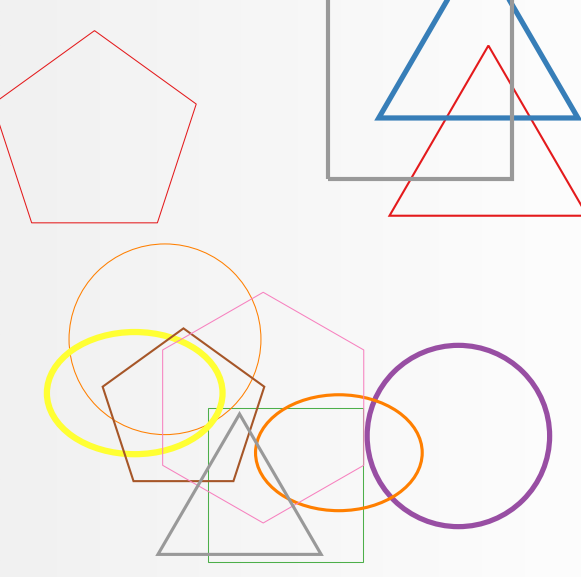[{"shape": "triangle", "thickness": 1, "radius": 0.98, "center": [0.84, 0.724]}, {"shape": "pentagon", "thickness": 0.5, "radius": 0.92, "center": [0.163, 0.762]}, {"shape": "triangle", "thickness": 2.5, "radius": 0.99, "center": [0.823, 0.894]}, {"shape": "square", "thickness": 0.5, "radius": 0.67, "center": [0.492, 0.159]}, {"shape": "circle", "thickness": 2.5, "radius": 0.78, "center": [0.789, 0.244]}, {"shape": "circle", "thickness": 0.5, "radius": 0.83, "center": [0.284, 0.412]}, {"shape": "oval", "thickness": 1.5, "radius": 0.72, "center": [0.583, 0.215]}, {"shape": "oval", "thickness": 3, "radius": 0.76, "center": [0.232, 0.318]}, {"shape": "pentagon", "thickness": 1, "radius": 0.73, "center": [0.316, 0.284]}, {"shape": "hexagon", "thickness": 0.5, "radius": 1.0, "center": [0.453, 0.293]}, {"shape": "triangle", "thickness": 1.5, "radius": 0.81, "center": [0.412, 0.12]}, {"shape": "square", "thickness": 2, "radius": 0.79, "center": [0.723, 0.848]}]